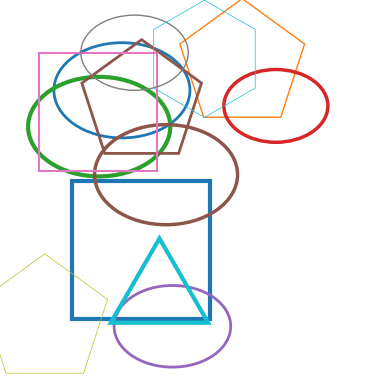[{"shape": "oval", "thickness": 2, "radius": 0.88, "center": [0.317, 0.765]}, {"shape": "square", "thickness": 3, "radius": 0.89, "center": [0.367, 0.351]}, {"shape": "pentagon", "thickness": 1, "radius": 0.85, "center": [0.629, 0.833]}, {"shape": "oval", "thickness": 3, "radius": 0.92, "center": [0.258, 0.671]}, {"shape": "oval", "thickness": 2.5, "radius": 0.68, "center": [0.717, 0.725]}, {"shape": "oval", "thickness": 2, "radius": 0.76, "center": [0.448, 0.152]}, {"shape": "oval", "thickness": 2.5, "radius": 0.93, "center": [0.431, 0.546]}, {"shape": "pentagon", "thickness": 2, "radius": 0.82, "center": [0.368, 0.734]}, {"shape": "square", "thickness": 1.5, "radius": 0.77, "center": [0.255, 0.709]}, {"shape": "oval", "thickness": 1, "radius": 0.7, "center": [0.35, 0.863]}, {"shape": "pentagon", "thickness": 0.5, "radius": 0.86, "center": [0.116, 0.169]}, {"shape": "hexagon", "thickness": 0.5, "radius": 0.76, "center": [0.531, 0.847]}, {"shape": "triangle", "thickness": 3, "radius": 0.73, "center": [0.414, 0.235]}]